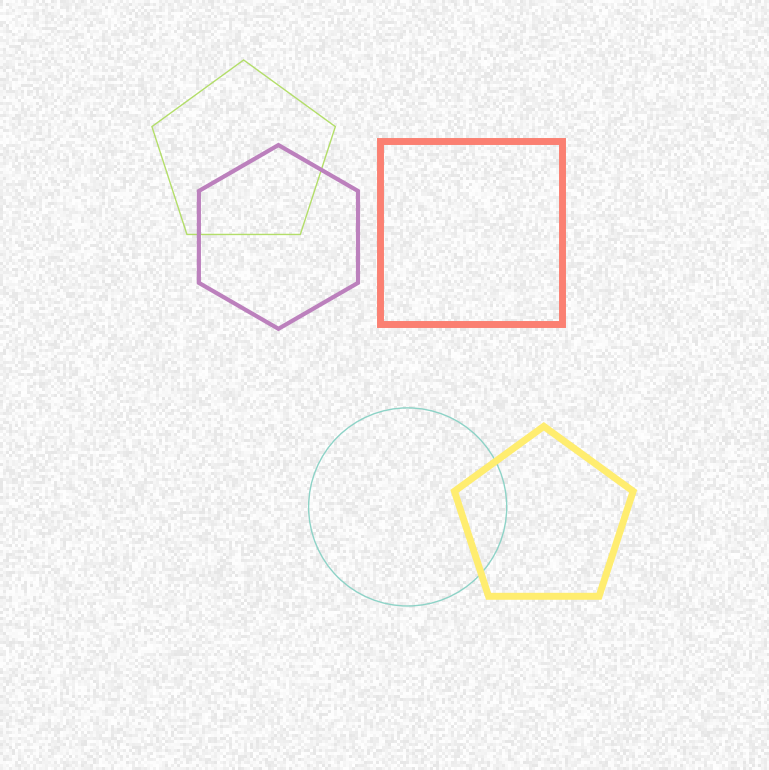[{"shape": "circle", "thickness": 0.5, "radius": 0.64, "center": [0.529, 0.342]}, {"shape": "square", "thickness": 2.5, "radius": 0.59, "center": [0.612, 0.698]}, {"shape": "pentagon", "thickness": 0.5, "radius": 0.63, "center": [0.316, 0.797]}, {"shape": "hexagon", "thickness": 1.5, "radius": 0.6, "center": [0.362, 0.692]}, {"shape": "pentagon", "thickness": 2.5, "radius": 0.61, "center": [0.706, 0.324]}]